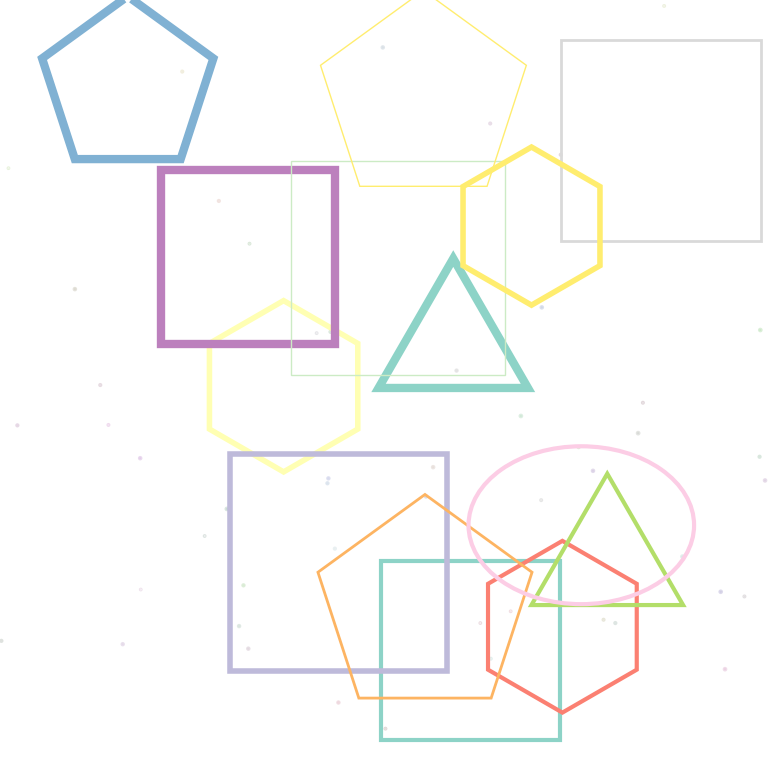[{"shape": "triangle", "thickness": 3, "radius": 0.56, "center": [0.589, 0.552]}, {"shape": "square", "thickness": 1.5, "radius": 0.58, "center": [0.611, 0.155]}, {"shape": "hexagon", "thickness": 2, "radius": 0.56, "center": [0.368, 0.498]}, {"shape": "square", "thickness": 2, "radius": 0.7, "center": [0.44, 0.27]}, {"shape": "hexagon", "thickness": 1.5, "radius": 0.56, "center": [0.73, 0.186]}, {"shape": "pentagon", "thickness": 3, "radius": 0.58, "center": [0.166, 0.888]}, {"shape": "pentagon", "thickness": 1, "radius": 0.73, "center": [0.552, 0.212]}, {"shape": "triangle", "thickness": 1.5, "radius": 0.57, "center": [0.789, 0.271]}, {"shape": "oval", "thickness": 1.5, "radius": 0.73, "center": [0.755, 0.318]}, {"shape": "square", "thickness": 1, "radius": 0.65, "center": [0.858, 0.818]}, {"shape": "square", "thickness": 3, "radius": 0.56, "center": [0.322, 0.666]}, {"shape": "square", "thickness": 0.5, "radius": 0.69, "center": [0.517, 0.652]}, {"shape": "pentagon", "thickness": 0.5, "radius": 0.7, "center": [0.55, 0.872]}, {"shape": "hexagon", "thickness": 2, "radius": 0.51, "center": [0.69, 0.706]}]